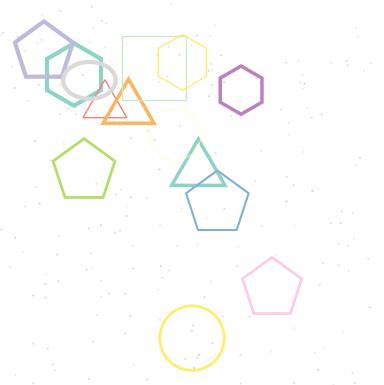[{"shape": "triangle", "thickness": 2.5, "radius": 0.4, "center": [0.515, 0.558]}, {"shape": "hexagon", "thickness": 3, "radius": 0.41, "center": [0.192, 0.806]}, {"shape": "circle", "thickness": 0.5, "radius": 0.34, "center": [0.455, 0.651]}, {"shape": "pentagon", "thickness": 3, "radius": 0.4, "center": [0.114, 0.865]}, {"shape": "triangle", "thickness": 1, "radius": 0.33, "center": [0.273, 0.727]}, {"shape": "pentagon", "thickness": 1.5, "radius": 0.43, "center": [0.565, 0.472]}, {"shape": "triangle", "thickness": 2.5, "radius": 0.38, "center": [0.334, 0.718]}, {"shape": "pentagon", "thickness": 2, "radius": 0.42, "center": [0.218, 0.555]}, {"shape": "pentagon", "thickness": 2, "radius": 0.4, "center": [0.707, 0.251]}, {"shape": "oval", "thickness": 3, "radius": 0.34, "center": [0.232, 0.791]}, {"shape": "hexagon", "thickness": 2.5, "radius": 0.31, "center": [0.626, 0.766]}, {"shape": "square", "thickness": 1, "radius": 0.42, "center": [0.401, 0.824]}, {"shape": "circle", "thickness": 2, "radius": 0.42, "center": [0.499, 0.122]}, {"shape": "hexagon", "thickness": 1, "radius": 0.36, "center": [0.474, 0.838]}]